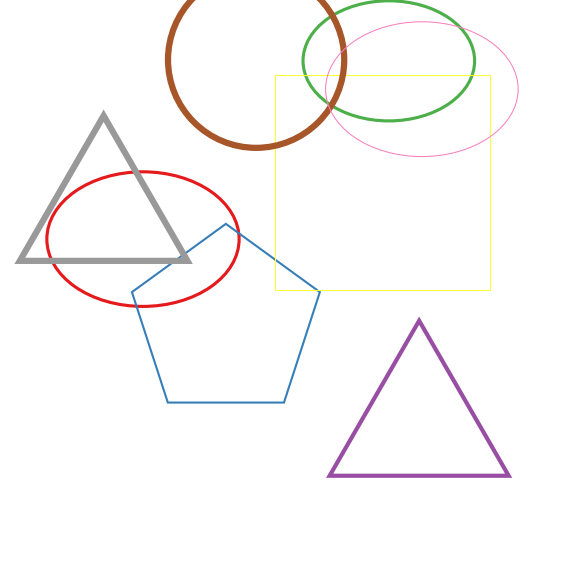[{"shape": "oval", "thickness": 1.5, "radius": 0.83, "center": [0.248, 0.585]}, {"shape": "pentagon", "thickness": 1, "radius": 0.86, "center": [0.391, 0.44]}, {"shape": "oval", "thickness": 1.5, "radius": 0.74, "center": [0.673, 0.894]}, {"shape": "triangle", "thickness": 2, "radius": 0.89, "center": [0.726, 0.265]}, {"shape": "square", "thickness": 0.5, "radius": 0.93, "center": [0.662, 0.683]}, {"shape": "circle", "thickness": 3, "radius": 0.76, "center": [0.443, 0.896]}, {"shape": "oval", "thickness": 0.5, "radius": 0.83, "center": [0.731, 0.845]}, {"shape": "triangle", "thickness": 3, "radius": 0.84, "center": [0.179, 0.631]}]